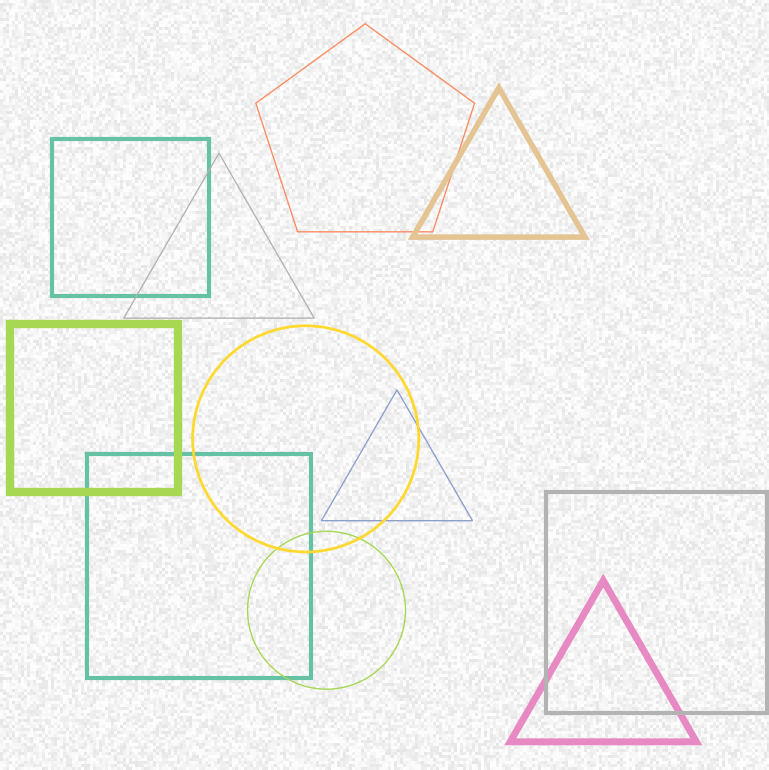[{"shape": "square", "thickness": 1.5, "radius": 0.73, "center": [0.259, 0.265]}, {"shape": "square", "thickness": 1.5, "radius": 0.51, "center": [0.169, 0.717]}, {"shape": "pentagon", "thickness": 0.5, "radius": 0.75, "center": [0.474, 0.82]}, {"shape": "triangle", "thickness": 0.5, "radius": 0.57, "center": [0.516, 0.38]}, {"shape": "triangle", "thickness": 2.5, "radius": 0.7, "center": [0.783, 0.106]}, {"shape": "circle", "thickness": 0.5, "radius": 0.51, "center": [0.424, 0.208]}, {"shape": "square", "thickness": 3, "radius": 0.55, "center": [0.122, 0.47]}, {"shape": "circle", "thickness": 1, "radius": 0.73, "center": [0.397, 0.43]}, {"shape": "triangle", "thickness": 2, "radius": 0.65, "center": [0.648, 0.757]}, {"shape": "square", "thickness": 1.5, "radius": 0.72, "center": [0.853, 0.217]}, {"shape": "triangle", "thickness": 0.5, "radius": 0.71, "center": [0.284, 0.658]}]